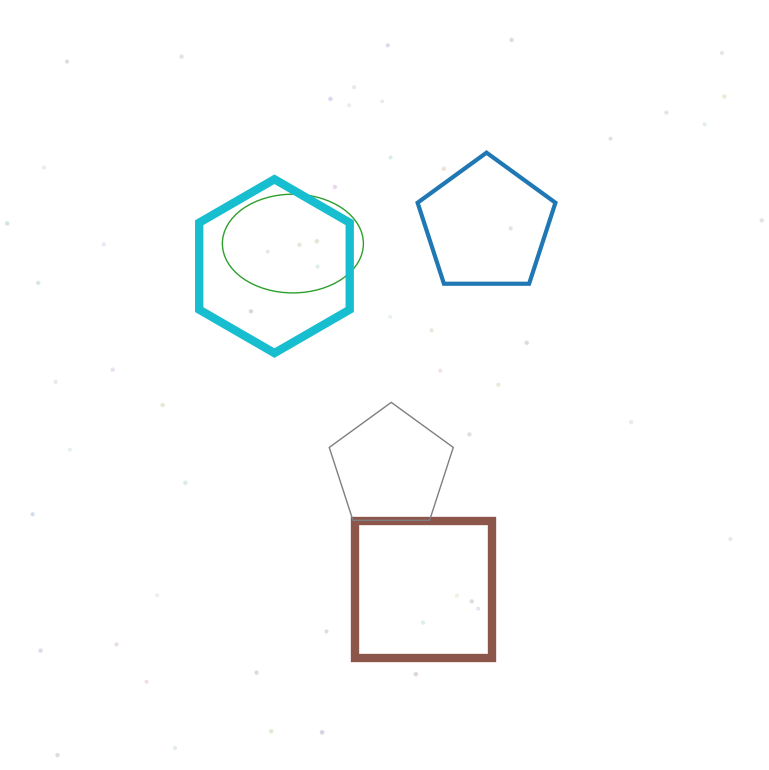[{"shape": "pentagon", "thickness": 1.5, "radius": 0.47, "center": [0.632, 0.708]}, {"shape": "oval", "thickness": 0.5, "radius": 0.46, "center": [0.38, 0.684]}, {"shape": "square", "thickness": 3, "radius": 0.44, "center": [0.55, 0.234]}, {"shape": "pentagon", "thickness": 0.5, "radius": 0.42, "center": [0.508, 0.393]}, {"shape": "hexagon", "thickness": 3, "radius": 0.56, "center": [0.356, 0.654]}]